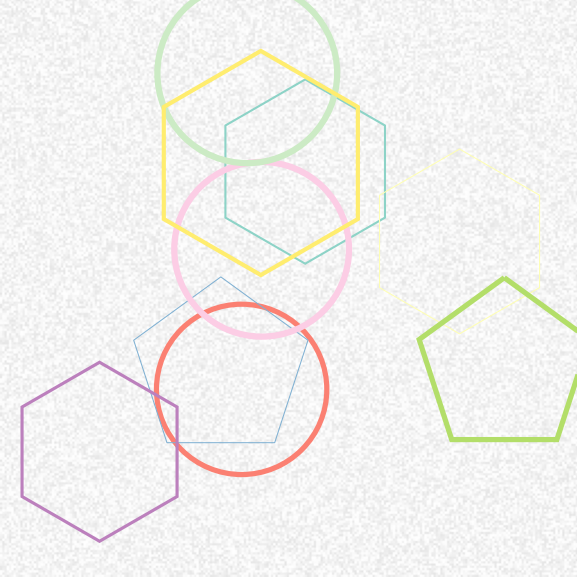[{"shape": "hexagon", "thickness": 1, "radius": 0.8, "center": [0.528, 0.702]}, {"shape": "hexagon", "thickness": 0.5, "radius": 0.8, "center": [0.796, 0.581]}, {"shape": "circle", "thickness": 2.5, "radius": 0.74, "center": [0.418, 0.325]}, {"shape": "pentagon", "thickness": 0.5, "radius": 0.79, "center": [0.382, 0.361]}, {"shape": "pentagon", "thickness": 2.5, "radius": 0.77, "center": [0.873, 0.363]}, {"shape": "circle", "thickness": 3, "radius": 0.76, "center": [0.453, 0.568]}, {"shape": "hexagon", "thickness": 1.5, "radius": 0.77, "center": [0.172, 0.217]}, {"shape": "circle", "thickness": 3, "radius": 0.78, "center": [0.428, 0.872]}, {"shape": "hexagon", "thickness": 2, "radius": 0.97, "center": [0.452, 0.717]}]